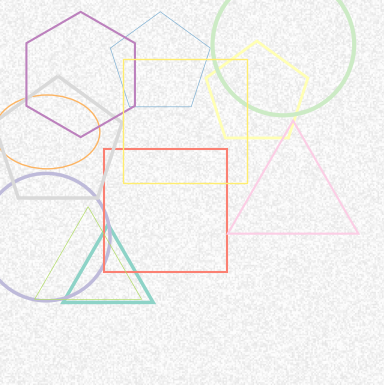[{"shape": "triangle", "thickness": 2.5, "radius": 0.67, "center": [0.281, 0.282]}, {"shape": "pentagon", "thickness": 2, "radius": 0.7, "center": [0.667, 0.754]}, {"shape": "circle", "thickness": 2.5, "radius": 0.83, "center": [0.12, 0.384]}, {"shape": "square", "thickness": 1.5, "radius": 0.8, "center": [0.43, 0.453]}, {"shape": "pentagon", "thickness": 0.5, "radius": 0.68, "center": [0.416, 0.833]}, {"shape": "oval", "thickness": 1, "radius": 0.68, "center": [0.122, 0.657]}, {"shape": "triangle", "thickness": 0.5, "radius": 0.8, "center": [0.229, 0.303]}, {"shape": "triangle", "thickness": 1.5, "radius": 0.98, "center": [0.761, 0.491]}, {"shape": "pentagon", "thickness": 2.5, "radius": 0.88, "center": [0.151, 0.627]}, {"shape": "hexagon", "thickness": 1.5, "radius": 0.81, "center": [0.21, 0.807]}, {"shape": "circle", "thickness": 3, "radius": 0.92, "center": [0.736, 0.884]}, {"shape": "square", "thickness": 1, "radius": 0.8, "center": [0.481, 0.685]}]